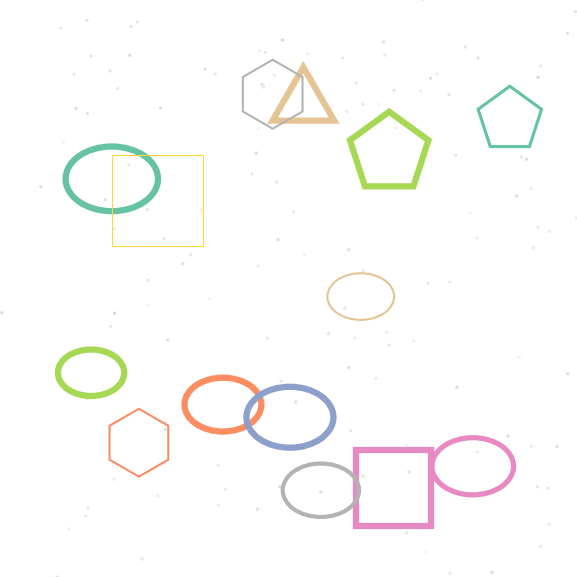[{"shape": "pentagon", "thickness": 1.5, "radius": 0.29, "center": [0.883, 0.792]}, {"shape": "oval", "thickness": 3, "radius": 0.4, "center": [0.194, 0.689]}, {"shape": "oval", "thickness": 3, "radius": 0.33, "center": [0.386, 0.299]}, {"shape": "hexagon", "thickness": 1, "radius": 0.29, "center": [0.241, 0.233]}, {"shape": "oval", "thickness": 3, "radius": 0.38, "center": [0.502, 0.277]}, {"shape": "oval", "thickness": 2.5, "radius": 0.35, "center": [0.819, 0.192]}, {"shape": "square", "thickness": 3, "radius": 0.33, "center": [0.681, 0.154]}, {"shape": "oval", "thickness": 3, "radius": 0.29, "center": [0.158, 0.354]}, {"shape": "pentagon", "thickness": 3, "radius": 0.36, "center": [0.674, 0.734]}, {"shape": "square", "thickness": 0.5, "radius": 0.39, "center": [0.273, 0.652]}, {"shape": "oval", "thickness": 1, "radius": 0.29, "center": [0.625, 0.486]}, {"shape": "triangle", "thickness": 3, "radius": 0.31, "center": [0.525, 0.821]}, {"shape": "hexagon", "thickness": 1, "radius": 0.3, "center": [0.472, 0.836]}, {"shape": "oval", "thickness": 2, "radius": 0.33, "center": [0.556, 0.15]}]